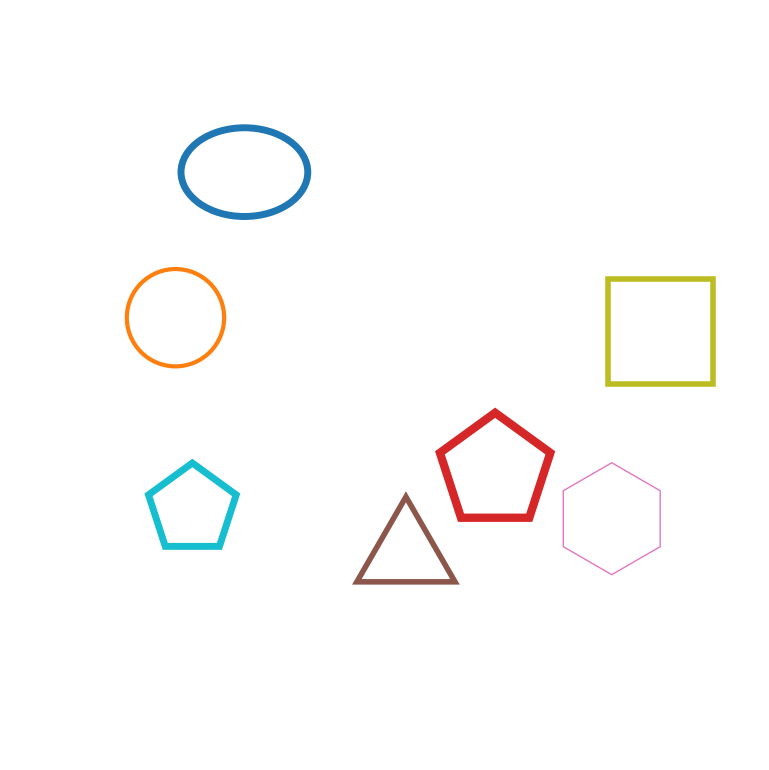[{"shape": "oval", "thickness": 2.5, "radius": 0.41, "center": [0.317, 0.776]}, {"shape": "circle", "thickness": 1.5, "radius": 0.32, "center": [0.228, 0.587]}, {"shape": "pentagon", "thickness": 3, "radius": 0.38, "center": [0.643, 0.389]}, {"shape": "triangle", "thickness": 2, "radius": 0.37, "center": [0.527, 0.281]}, {"shape": "hexagon", "thickness": 0.5, "radius": 0.36, "center": [0.794, 0.326]}, {"shape": "square", "thickness": 2, "radius": 0.34, "center": [0.858, 0.569]}, {"shape": "pentagon", "thickness": 2.5, "radius": 0.3, "center": [0.25, 0.339]}]